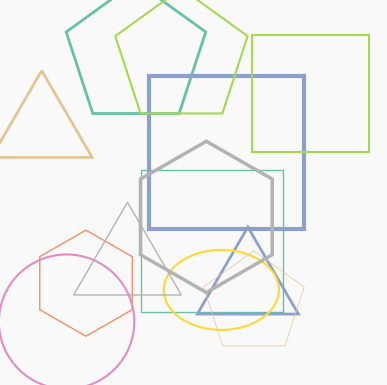[{"shape": "pentagon", "thickness": 2, "radius": 0.95, "center": [0.351, 0.858]}, {"shape": "square", "thickness": 1, "radius": 0.92, "center": [0.547, 0.374]}, {"shape": "hexagon", "thickness": 1, "radius": 0.69, "center": [0.222, 0.265]}, {"shape": "triangle", "thickness": 2, "radius": 0.75, "center": [0.64, 0.26]}, {"shape": "square", "thickness": 3, "radius": 0.99, "center": [0.585, 0.603]}, {"shape": "circle", "thickness": 1.5, "radius": 0.87, "center": [0.172, 0.164]}, {"shape": "pentagon", "thickness": 1.5, "radius": 0.9, "center": [0.468, 0.851]}, {"shape": "square", "thickness": 1.5, "radius": 0.76, "center": [0.801, 0.758]}, {"shape": "oval", "thickness": 1.5, "radius": 0.74, "center": [0.571, 0.247]}, {"shape": "triangle", "thickness": 2, "radius": 0.75, "center": [0.108, 0.666]}, {"shape": "pentagon", "thickness": 0.5, "radius": 0.68, "center": [0.655, 0.212]}, {"shape": "triangle", "thickness": 1, "radius": 0.8, "center": [0.329, 0.314]}, {"shape": "hexagon", "thickness": 2.5, "radius": 0.98, "center": [0.533, 0.437]}]